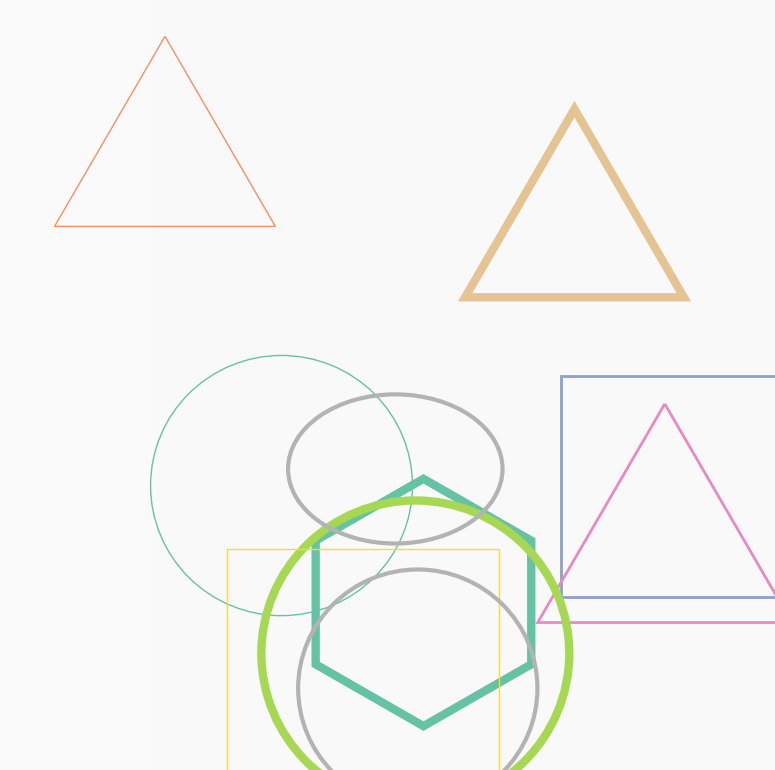[{"shape": "circle", "thickness": 0.5, "radius": 0.84, "center": [0.363, 0.369]}, {"shape": "hexagon", "thickness": 3, "radius": 0.8, "center": [0.546, 0.218]}, {"shape": "triangle", "thickness": 0.5, "radius": 0.82, "center": [0.213, 0.788]}, {"shape": "square", "thickness": 1, "radius": 0.72, "center": [0.868, 0.368]}, {"shape": "triangle", "thickness": 1, "radius": 0.95, "center": [0.858, 0.286]}, {"shape": "circle", "thickness": 3, "radius": 0.99, "center": [0.536, 0.151]}, {"shape": "square", "thickness": 0.5, "radius": 0.88, "center": [0.468, 0.111]}, {"shape": "triangle", "thickness": 3, "radius": 0.81, "center": [0.741, 0.695]}, {"shape": "oval", "thickness": 1.5, "radius": 0.69, "center": [0.51, 0.391]}, {"shape": "circle", "thickness": 1.5, "radius": 0.77, "center": [0.539, 0.106]}]